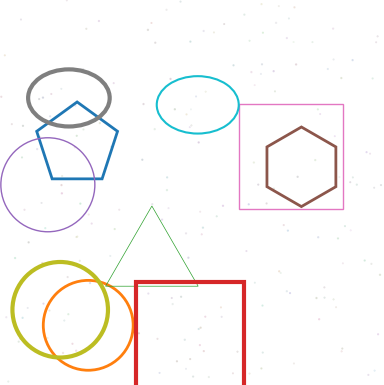[{"shape": "pentagon", "thickness": 2, "radius": 0.55, "center": [0.2, 0.625]}, {"shape": "circle", "thickness": 2, "radius": 0.58, "center": [0.229, 0.155]}, {"shape": "triangle", "thickness": 0.5, "radius": 0.69, "center": [0.394, 0.326]}, {"shape": "square", "thickness": 3, "radius": 0.7, "center": [0.494, 0.127]}, {"shape": "circle", "thickness": 1, "radius": 0.61, "center": [0.124, 0.52]}, {"shape": "hexagon", "thickness": 2, "radius": 0.52, "center": [0.783, 0.567]}, {"shape": "square", "thickness": 1, "radius": 0.68, "center": [0.757, 0.594]}, {"shape": "oval", "thickness": 3, "radius": 0.53, "center": [0.179, 0.746]}, {"shape": "circle", "thickness": 3, "radius": 0.62, "center": [0.156, 0.195]}, {"shape": "oval", "thickness": 1.5, "radius": 0.53, "center": [0.514, 0.728]}]